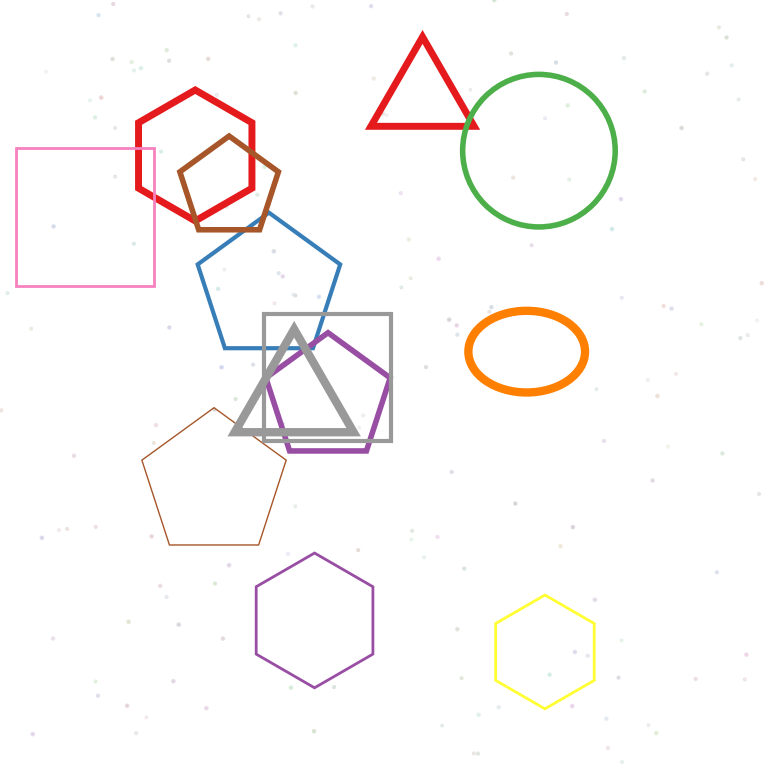[{"shape": "hexagon", "thickness": 2.5, "radius": 0.43, "center": [0.254, 0.798]}, {"shape": "triangle", "thickness": 2.5, "radius": 0.39, "center": [0.549, 0.875]}, {"shape": "pentagon", "thickness": 1.5, "radius": 0.49, "center": [0.349, 0.627]}, {"shape": "circle", "thickness": 2, "radius": 0.5, "center": [0.7, 0.804]}, {"shape": "pentagon", "thickness": 2, "radius": 0.42, "center": [0.426, 0.483]}, {"shape": "hexagon", "thickness": 1, "radius": 0.44, "center": [0.409, 0.194]}, {"shape": "oval", "thickness": 3, "radius": 0.38, "center": [0.684, 0.543]}, {"shape": "hexagon", "thickness": 1, "radius": 0.37, "center": [0.708, 0.153]}, {"shape": "pentagon", "thickness": 2, "radius": 0.34, "center": [0.298, 0.756]}, {"shape": "pentagon", "thickness": 0.5, "radius": 0.49, "center": [0.278, 0.372]}, {"shape": "square", "thickness": 1, "radius": 0.45, "center": [0.111, 0.718]}, {"shape": "square", "thickness": 1.5, "radius": 0.41, "center": [0.426, 0.509]}, {"shape": "triangle", "thickness": 3, "radius": 0.45, "center": [0.382, 0.483]}]